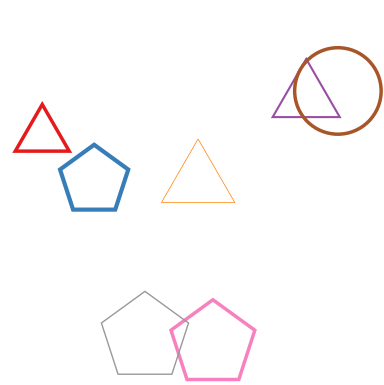[{"shape": "triangle", "thickness": 2.5, "radius": 0.4, "center": [0.11, 0.648]}, {"shape": "pentagon", "thickness": 3, "radius": 0.47, "center": [0.245, 0.531]}, {"shape": "triangle", "thickness": 1.5, "radius": 0.5, "center": [0.795, 0.746]}, {"shape": "triangle", "thickness": 0.5, "radius": 0.55, "center": [0.515, 0.529]}, {"shape": "circle", "thickness": 2.5, "radius": 0.56, "center": [0.878, 0.764]}, {"shape": "pentagon", "thickness": 2.5, "radius": 0.57, "center": [0.553, 0.107]}, {"shape": "pentagon", "thickness": 1, "radius": 0.59, "center": [0.377, 0.124]}]